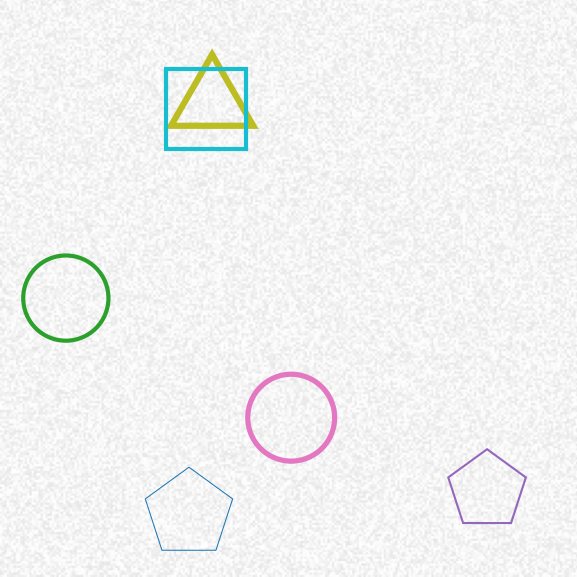[{"shape": "pentagon", "thickness": 0.5, "radius": 0.4, "center": [0.327, 0.111]}, {"shape": "circle", "thickness": 2, "radius": 0.37, "center": [0.114, 0.483]}, {"shape": "pentagon", "thickness": 1, "radius": 0.35, "center": [0.843, 0.151]}, {"shape": "circle", "thickness": 2.5, "radius": 0.38, "center": [0.504, 0.276]}, {"shape": "triangle", "thickness": 3, "radius": 0.41, "center": [0.367, 0.822]}, {"shape": "square", "thickness": 2, "radius": 0.35, "center": [0.357, 0.81]}]